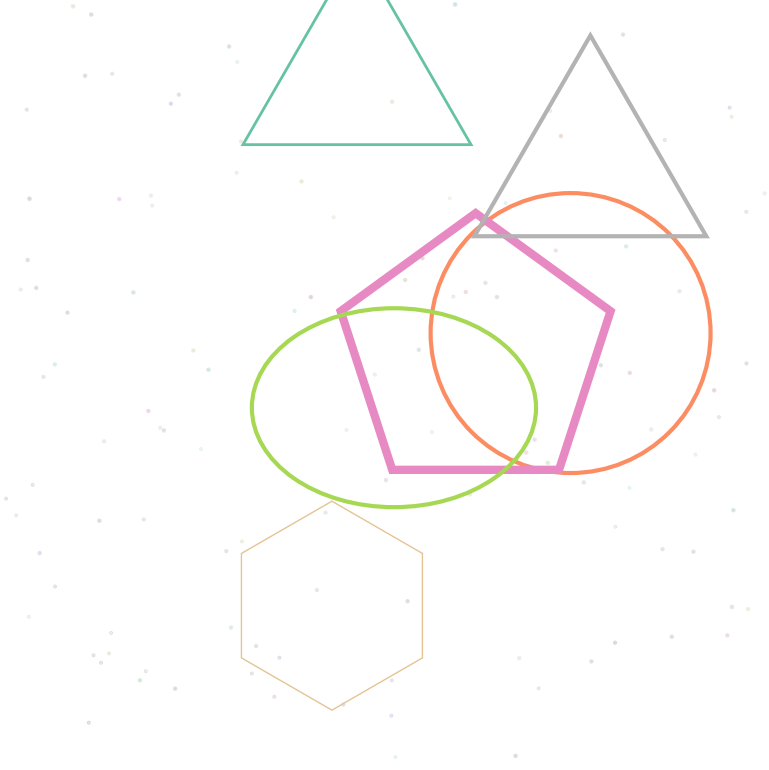[{"shape": "triangle", "thickness": 1, "radius": 0.85, "center": [0.464, 0.898]}, {"shape": "circle", "thickness": 1.5, "radius": 0.91, "center": [0.741, 0.567]}, {"shape": "pentagon", "thickness": 3, "radius": 0.92, "center": [0.618, 0.539]}, {"shape": "oval", "thickness": 1.5, "radius": 0.92, "center": [0.512, 0.471]}, {"shape": "hexagon", "thickness": 0.5, "radius": 0.68, "center": [0.431, 0.213]}, {"shape": "triangle", "thickness": 1.5, "radius": 0.87, "center": [0.767, 0.78]}]